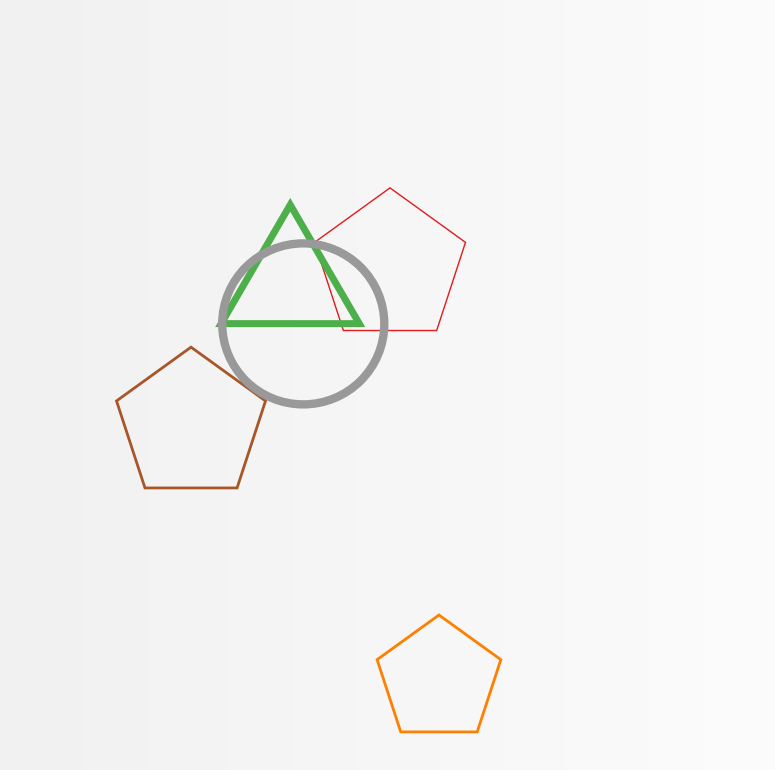[{"shape": "pentagon", "thickness": 0.5, "radius": 0.51, "center": [0.503, 0.654]}, {"shape": "triangle", "thickness": 2.5, "radius": 0.51, "center": [0.374, 0.631]}, {"shape": "pentagon", "thickness": 1, "radius": 0.42, "center": [0.566, 0.117]}, {"shape": "pentagon", "thickness": 1, "radius": 0.51, "center": [0.246, 0.448]}, {"shape": "circle", "thickness": 3, "radius": 0.52, "center": [0.391, 0.579]}]